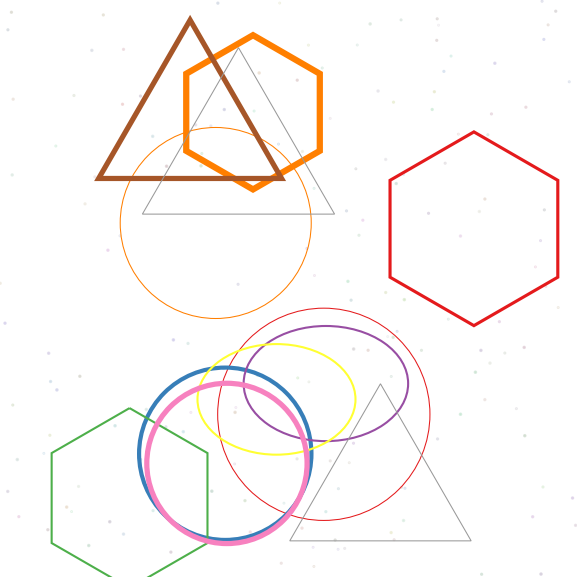[{"shape": "hexagon", "thickness": 1.5, "radius": 0.84, "center": [0.821, 0.603]}, {"shape": "circle", "thickness": 0.5, "radius": 0.92, "center": [0.561, 0.282]}, {"shape": "circle", "thickness": 2, "radius": 0.75, "center": [0.39, 0.213]}, {"shape": "hexagon", "thickness": 1, "radius": 0.78, "center": [0.224, 0.137]}, {"shape": "oval", "thickness": 1, "radius": 0.71, "center": [0.564, 0.335]}, {"shape": "hexagon", "thickness": 3, "radius": 0.67, "center": [0.438, 0.805]}, {"shape": "circle", "thickness": 0.5, "radius": 0.83, "center": [0.374, 0.613]}, {"shape": "oval", "thickness": 1, "radius": 0.68, "center": [0.479, 0.308]}, {"shape": "triangle", "thickness": 2.5, "radius": 0.91, "center": [0.329, 0.782]}, {"shape": "circle", "thickness": 2.5, "radius": 0.69, "center": [0.393, 0.197]}, {"shape": "triangle", "thickness": 0.5, "radius": 0.96, "center": [0.413, 0.724]}, {"shape": "triangle", "thickness": 0.5, "radius": 0.91, "center": [0.659, 0.153]}]